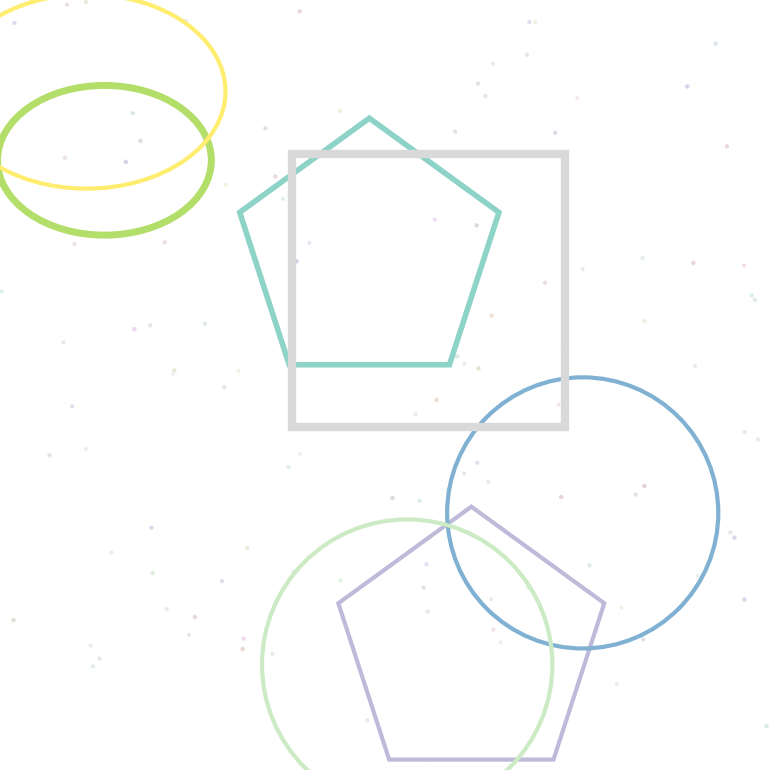[{"shape": "pentagon", "thickness": 2, "radius": 0.89, "center": [0.48, 0.669]}, {"shape": "pentagon", "thickness": 1.5, "radius": 0.91, "center": [0.612, 0.16]}, {"shape": "circle", "thickness": 1.5, "radius": 0.88, "center": [0.757, 0.334]}, {"shape": "oval", "thickness": 2.5, "radius": 0.69, "center": [0.136, 0.792]}, {"shape": "square", "thickness": 3, "radius": 0.89, "center": [0.556, 0.623]}, {"shape": "circle", "thickness": 1.5, "radius": 0.94, "center": [0.529, 0.137]}, {"shape": "oval", "thickness": 1.5, "radius": 0.9, "center": [0.112, 0.881]}]